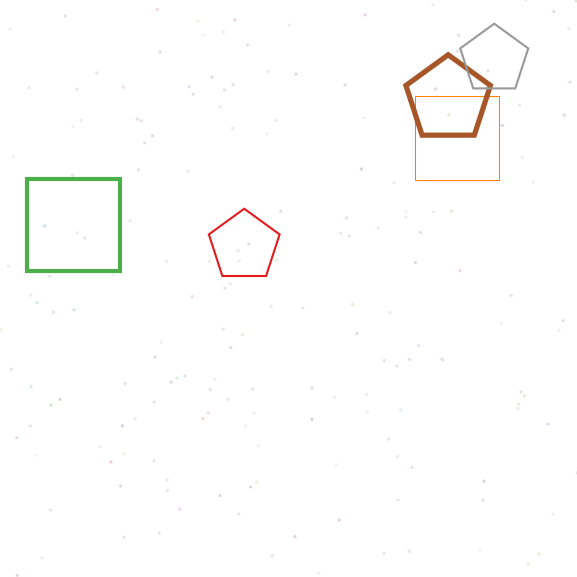[{"shape": "pentagon", "thickness": 1, "radius": 0.32, "center": [0.423, 0.573]}, {"shape": "square", "thickness": 2, "radius": 0.4, "center": [0.127, 0.61]}, {"shape": "square", "thickness": 0.5, "radius": 0.36, "center": [0.792, 0.76]}, {"shape": "pentagon", "thickness": 2.5, "radius": 0.38, "center": [0.776, 0.827]}, {"shape": "pentagon", "thickness": 1, "radius": 0.31, "center": [0.856, 0.896]}]